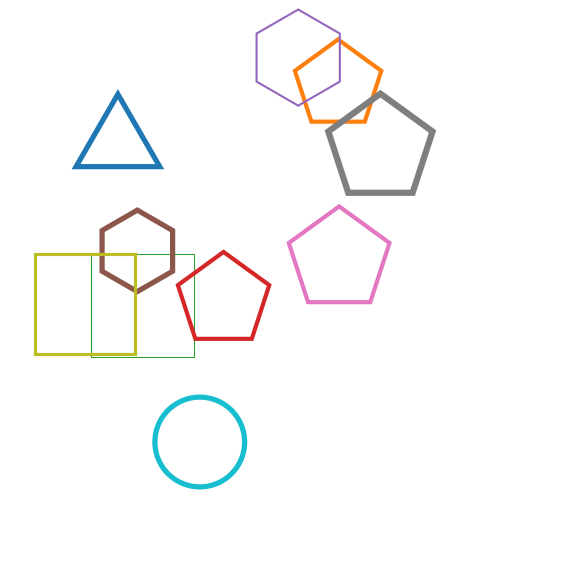[{"shape": "triangle", "thickness": 2.5, "radius": 0.42, "center": [0.204, 0.752]}, {"shape": "pentagon", "thickness": 2, "radius": 0.39, "center": [0.585, 0.852]}, {"shape": "square", "thickness": 0.5, "radius": 0.45, "center": [0.247, 0.47]}, {"shape": "pentagon", "thickness": 2, "radius": 0.42, "center": [0.387, 0.48]}, {"shape": "hexagon", "thickness": 1, "radius": 0.42, "center": [0.516, 0.899]}, {"shape": "hexagon", "thickness": 2.5, "radius": 0.35, "center": [0.238, 0.565]}, {"shape": "pentagon", "thickness": 2, "radius": 0.46, "center": [0.587, 0.55]}, {"shape": "pentagon", "thickness": 3, "radius": 0.47, "center": [0.659, 0.742]}, {"shape": "square", "thickness": 1.5, "radius": 0.43, "center": [0.147, 0.473]}, {"shape": "circle", "thickness": 2.5, "radius": 0.39, "center": [0.346, 0.234]}]